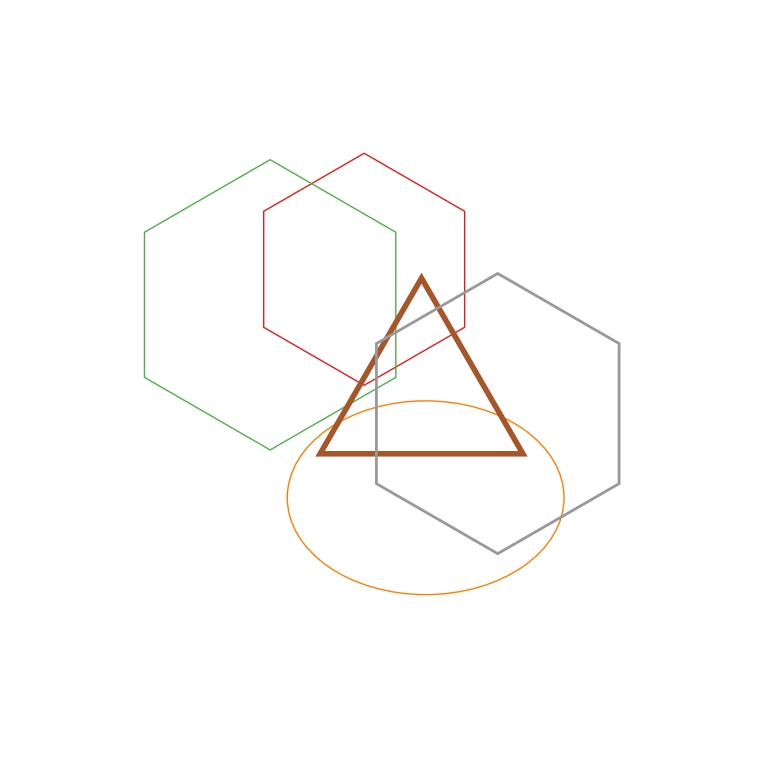[{"shape": "hexagon", "thickness": 0.5, "radius": 0.75, "center": [0.473, 0.65]}, {"shape": "hexagon", "thickness": 0.5, "radius": 0.94, "center": [0.351, 0.604]}, {"shape": "oval", "thickness": 0.5, "radius": 0.9, "center": [0.553, 0.354]}, {"shape": "triangle", "thickness": 2, "radius": 0.76, "center": [0.547, 0.487]}, {"shape": "hexagon", "thickness": 1, "radius": 0.91, "center": [0.646, 0.463]}]